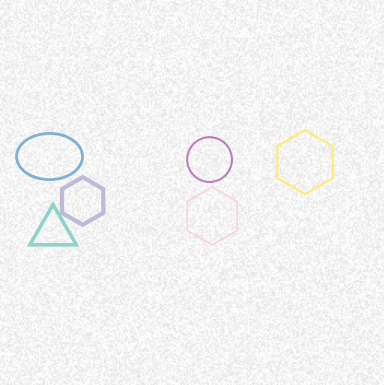[{"shape": "triangle", "thickness": 2.5, "radius": 0.35, "center": [0.138, 0.399]}, {"shape": "hexagon", "thickness": 3, "radius": 0.31, "center": [0.215, 0.478]}, {"shape": "oval", "thickness": 2, "radius": 0.43, "center": [0.129, 0.593]}, {"shape": "hexagon", "thickness": 1, "radius": 0.38, "center": [0.551, 0.439]}, {"shape": "circle", "thickness": 1.5, "radius": 0.29, "center": [0.544, 0.586]}, {"shape": "hexagon", "thickness": 1.5, "radius": 0.42, "center": [0.792, 0.579]}]